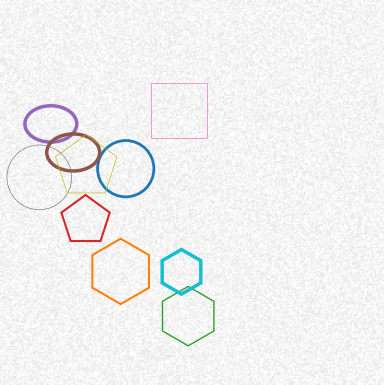[{"shape": "circle", "thickness": 2, "radius": 0.37, "center": [0.327, 0.562]}, {"shape": "hexagon", "thickness": 1.5, "radius": 0.42, "center": [0.313, 0.295]}, {"shape": "hexagon", "thickness": 1, "radius": 0.39, "center": [0.489, 0.179]}, {"shape": "pentagon", "thickness": 1.5, "radius": 0.33, "center": [0.222, 0.427]}, {"shape": "oval", "thickness": 2.5, "radius": 0.34, "center": [0.132, 0.678]}, {"shape": "oval", "thickness": 2.5, "radius": 0.34, "center": [0.19, 0.604]}, {"shape": "square", "thickness": 0.5, "radius": 0.36, "center": [0.465, 0.712]}, {"shape": "circle", "thickness": 0.5, "radius": 0.42, "center": [0.102, 0.539]}, {"shape": "pentagon", "thickness": 0.5, "radius": 0.42, "center": [0.224, 0.567]}, {"shape": "hexagon", "thickness": 2.5, "radius": 0.29, "center": [0.471, 0.294]}]